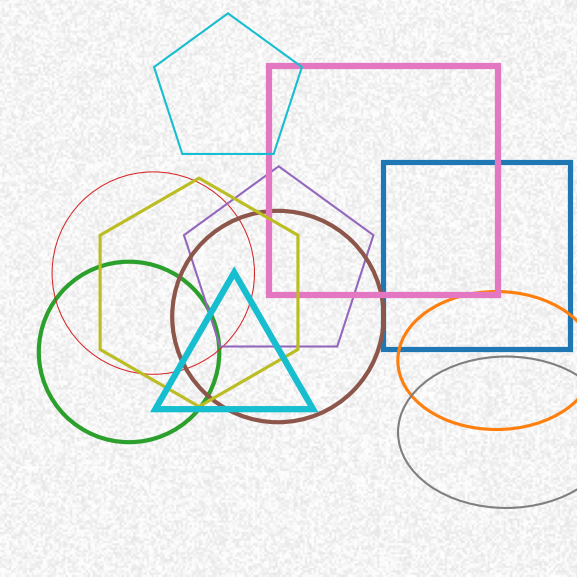[{"shape": "square", "thickness": 2.5, "radius": 0.81, "center": [0.825, 0.557]}, {"shape": "oval", "thickness": 1.5, "radius": 0.85, "center": [0.86, 0.375]}, {"shape": "circle", "thickness": 2, "radius": 0.78, "center": [0.223, 0.39]}, {"shape": "circle", "thickness": 0.5, "radius": 0.88, "center": [0.265, 0.526]}, {"shape": "pentagon", "thickness": 1, "radius": 0.86, "center": [0.483, 0.539]}, {"shape": "circle", "thickness": 2, "radius": 0.92, "center": [0.481, 0.451]}, {"shape": "square", "thickness": 3, "radius": 0.99, "center": [0.664, 0.686]}, {"shape": "oval", "thickness": 1, "radius": 0.94, "center": [0.877, 0.251]}, {"shape": "hexagon", "thickness": 1.5, "radius": 0.99, "center": [0.345, 0.493]}, {"shape": "triangle", "thickness": 3, "radius": 0.79, "center": [0.406, 0.369]}, {"shape": "pentagon", "thickness": 1, "radius": 0.67, "center": [0.395, 0.841]}]